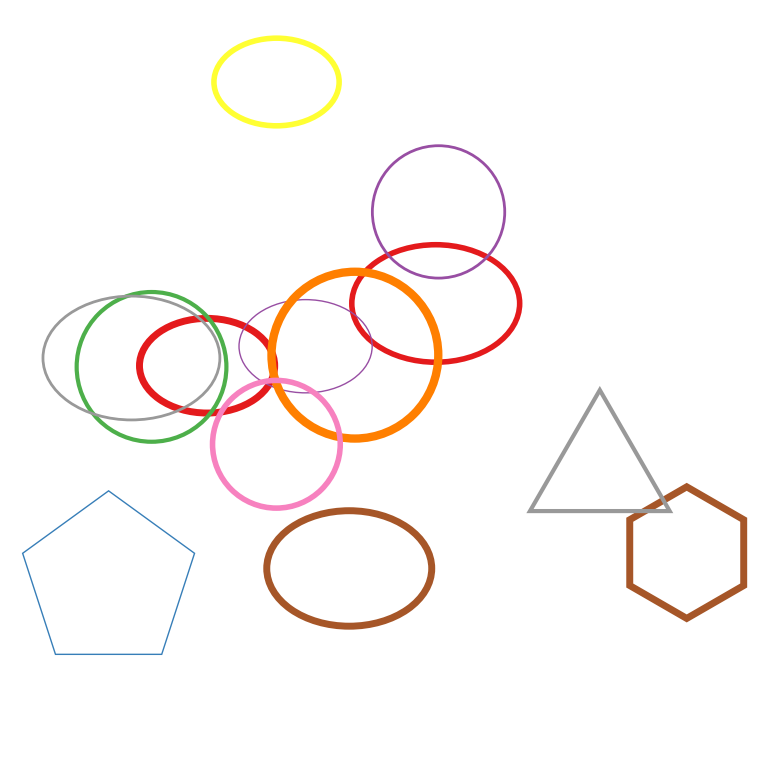[{"shape": "oval", "thickness": 2, "radius": 0.54, "center": [0.566, 0.606]}, {"shape": "oval", "thickness": 2.5, "radius": 0.44, "center": [0.269, 0.525]}, {"shape": "pentagon", "thickness": 0.5, "radius": 0.59, "center": [0.141, 0.245]}, {"shape": "circle", "thickness": 1.5, "radius": 0.49, "center": [0.197, 0.524]}, {"shape": "circle", "thickness": 1, "radius": 0.43, "center": [0.57, 0.725]}, {"shape": "oval", "thickness": 0.5, "radius": 0.43, "center": [0.397, 0.55]}, {"shape": "circle", "thickness": 3, "radius": 0.54, "center": [0.461, 0.539]}, {"shape": "oval", "thickness": 2, "radius": 0.41, "center": [0.359, 0.894]}, {"shape": "oval", "thickness": 2.5, "radius": 0.54, "center": [0.454, 0.262]}, {"shape": "hexagon", "thickness": 2.5, "radius": 0.43, "center": [0.892, 0.282]}, {"shape": "circle", "thickness": 2, "radius": 0.41, "center": [0.359, 0.423]}, {"shape": "oval", "thickness": 1, "radius": 0.57, "center": [0.171, 0.535]}, {"shape": "triangle", "thickness": 1.5, "radius": 0.52, "center": [0.779, 0.389]}]